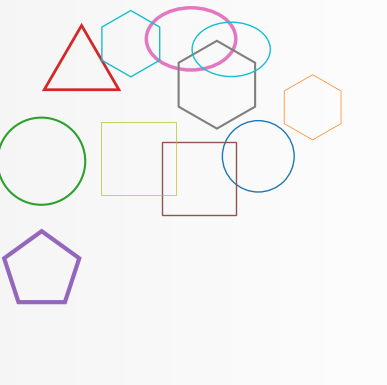[{"shape": "circle", "thickness": 1, "radius": 0.46, "center": [0.667, 0.594]}, {"shape": "hexagon", "thickness": 0.5, "radius": 0.42, "center": [0.807, 0.721]}, {"shape": "circle", "thickness": 1.5, "radius": 0.57, "center": [0.107, 0.581]}, {"shape": "triangle", "thickness": 2, "radius": 0.56, "center": [0.211, 0.823]}, {"shape": "pentagon", "thickness": 3, "radius": 0.51, "center": [0.108, 0.298]}, {"shape": "square", "thickness": 1, "radius": 0.47, "center": [0.513, 0.537]}, {"shape": "oval", "thickness": 2.5, "radius": 0.58, "center": [0.493, 0.899]}, {"shape": "hexagon", "thickness": 1.5, "radius": 0.57, "center": [0.56, 0.78]}, {"shape": "square", "thickness": 0.5, "radius": 0.48, "center": [0.357, 0.589]}, {"shape": "oval", "thickness": 1, "radius": 0.5, "center": [0.597, 0.872]}, {"shape": "hexagon", "thickness": 1, "radius": 0.43, "center": [0.338, 0.887]}]